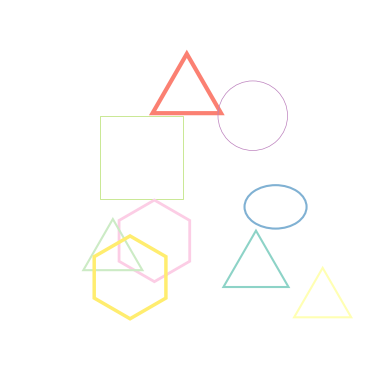[{"shape": "triangle", "thickness": 1.5, "radius": 0.49, "center": [0.665, 0.303]}, {"shape": "triangle", "thickness": 1.5, "radius": 0.43, "center": [0.838, 0.219]}, {"shape": "triangle", "thickness": 3, "radius": 0.51, "center": [0.485, 0.757]}, {"shape": "oval", "thickness": 1.5, "radius": 0.4, "center": [0.716, 0.463]}, {"shape": "square", "thickness": 0.5, "radius": 0.54, "center": [0.368, 0.591]}, {"shape": "hexagon", "thickness": 2, "radius": 0.53, "center": [0.401, 0.374]}, {"shape": "circle", "thickness": 0.5, "radius": 0.45, "center": [0.657, 0.699]}, {"shape": "triangle", "thickness": 1.5, "radius": 0.44, "center": [0.293, 0.343]}, {"shape": "hexagon", "thickness": 2.5, "radius": 0.54, "center": [0.338, 0.28]}]